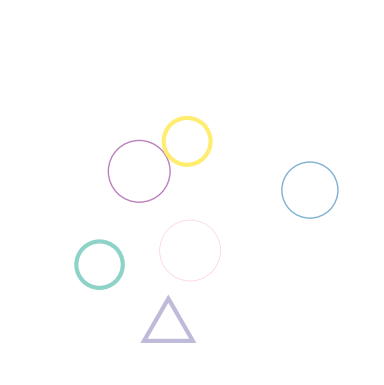[{"shape": "circle", "thickness": 3, "radius": 0.3, "center": [0.259, 0.313]}, {"shape": "triangle", "thickness": 3, "radius": 0.37, "center": [0.437, 0.151]}, {"shape": "circle", "thickness": 1, "radius": 0.36, "center": [0.805, 0.506]}, {"shape": "circle", "thickness": 0.5, "radius": 0.4, "center": [0.494, 0.349]}, {"shape": "circle", "thickness": 1, "radius": 0.4, "center": [0.362, 0.555]}, {"shape": "circle", "thickness": 3, "radius": 0.3, "center": [0.486, 0.633]}]